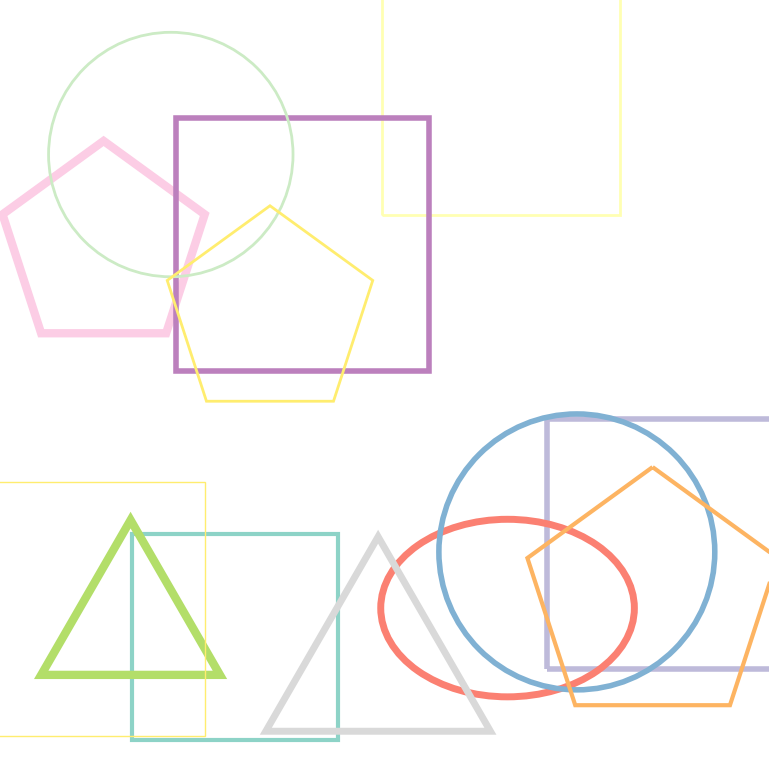[{"shape": "square", "thickness": 1.5, "radius": 0.67, "center": [0.305, 0.173]}, {"shape": "square", "thickness": 1, "radius": 0.77, "center": [0.651, 0.876]}, {"shape": "square", "thickness": 2, "radius": 0.81, "center": [0.873, 0.293]}, {"shape": "oval", "thickness": 2.5, "radius": 0.82, "center": [0.659, 0.21]}, {"shape": "circle", "thickness": 2, "radius": 0.9, "center": [0.749, 0.283]}, {"shape": "pentagon", "thickness": 1.5, "radius": 0.85, "center": [0.848, 0.222]}, {"shape": "triangle", "thickness": 3, "radius": 0.67, "center": [0.17, 0.191]}, {"shape": "pentagon", "thickness": 3, "radius": 0.69, "center": [0.135, 0.679]}, {"shape": "triangle", "thickness": 2.5, "radius": 0.84, "center": [0.491, 0.135]}, {"shape": "square", "thickness": 2, "radius": 0.82, "center": [0.393, 0.683]}, {"shape": "circle", "thickness": 1, "radius": 0.79, "center": [0.222, 0.799]}, {"shape": "pentagon", "thickness": 1, "radius": 0.7, "center": [0.351, 0.592]}, {"shape": "square", "thickness": 0.5, "radius": 0.82, "center": [0.101, 0.21]}]